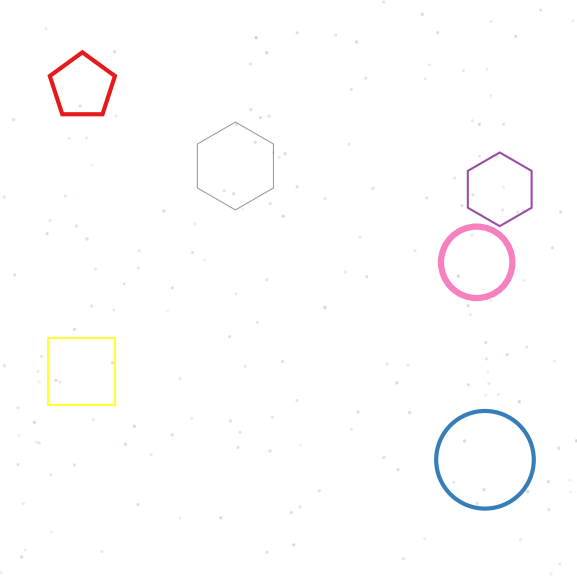[{"shape": "pentagon", "thickness": 2, "radius": 0.3, "center": [0.143, 0.849]}, {"shape": "circle", "thickness": 2, "radius": 0.42, "center": [0.84, 0.203]}, {"shape": "hexagon", "thickness": 1, "radius": 0.32, "center": [0.865, 0.671]}, {"shape": "square", "thickness": 1, "radius": 0.29, "center": [0.141, 0.356]}, {"shape": "circle", "thickness": 3, "radius": 0.31, "center": [0.825, 0.545]}, {"shape": "hexagon", "thickness": 0.5, "radius": 0.38, "center": [0.408, 0.712]}]